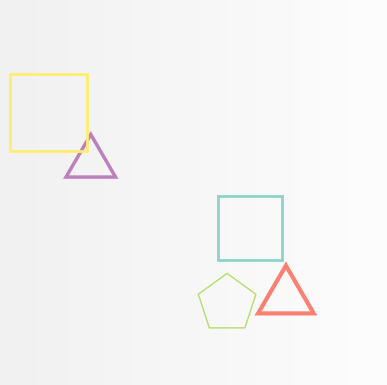[{"shape": "square", "thickness": 2, "radius": 0.42, "center": [0.645, 0.408]}, {"shape": "triangle", "thickness": 3, "radius": 0.41, "center": [0.738, 0.227]}, {"shape": "pentagon", "thickness": 1, "radius": 0.39, "center": [0.586, 0.212]}, {"shape": "triangle", "thickness": 2.5, "radius": 0.37, "center": [0.234, 0.577]}, {"shape": "square", "thickness": 2, "radius": 0.5, "center": [0.125, 0.708]}]